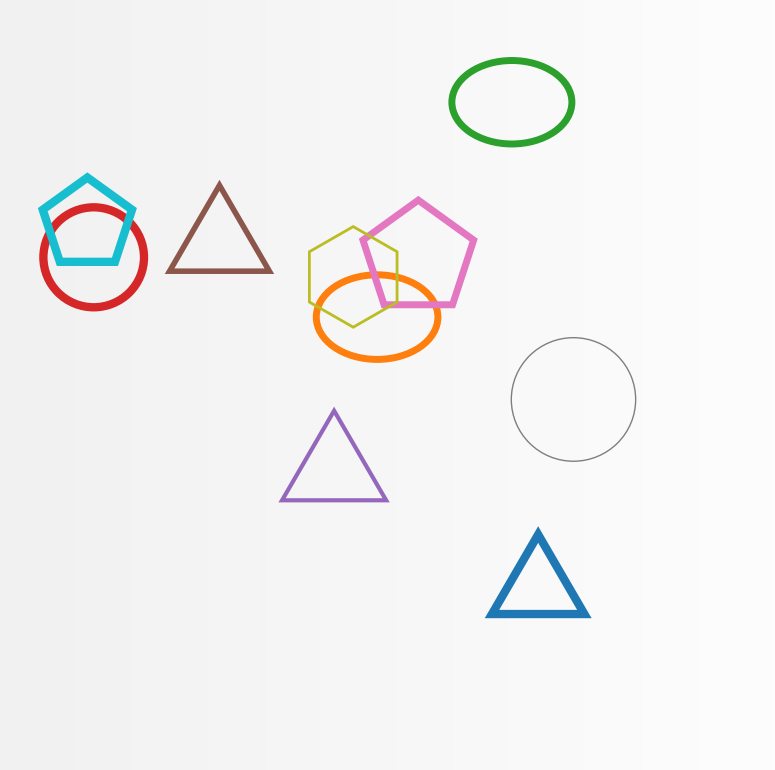[{"shape": "triangle", "thickness": 3, "radius": 0.34, "center": [0.694, 0.237]}, {"shape": "oval", "thickness": 2.5, "radius": 0.39, "center": [0.487, 0.588]}, {"shape": "oval", "thickness": 2.5, "radius": 0.39, "center": [0.66, 0.867]}, {"shape": "circle", "thickness": 3, "radius": 0.32, "center": [0.121, 0.666]}, {"shape": "triangle", "thickness": 1.5, "radius": 0.39, "center": [0.431, 0.389]}, {"shape": "triangle", "thickness": 2, "radius": 0.37, "center": [0.283, 0.685]}, {"shape": "pentagon", "thickness": 2.5, "radius": 0.38, "center": [0.54, 0.665]}, {"shape": "circle", "thickness": 0.5, "radius": 0.4, "center": [0.74, 0.481]}, {"shape": "hexagon", "thickness": 1, "radius": 0.33, "center": [0.456, 0.64]}, {"shape": "pentagon", "thickness": 3, "radius": 0.3, "center": [0.113, 0.709]}]